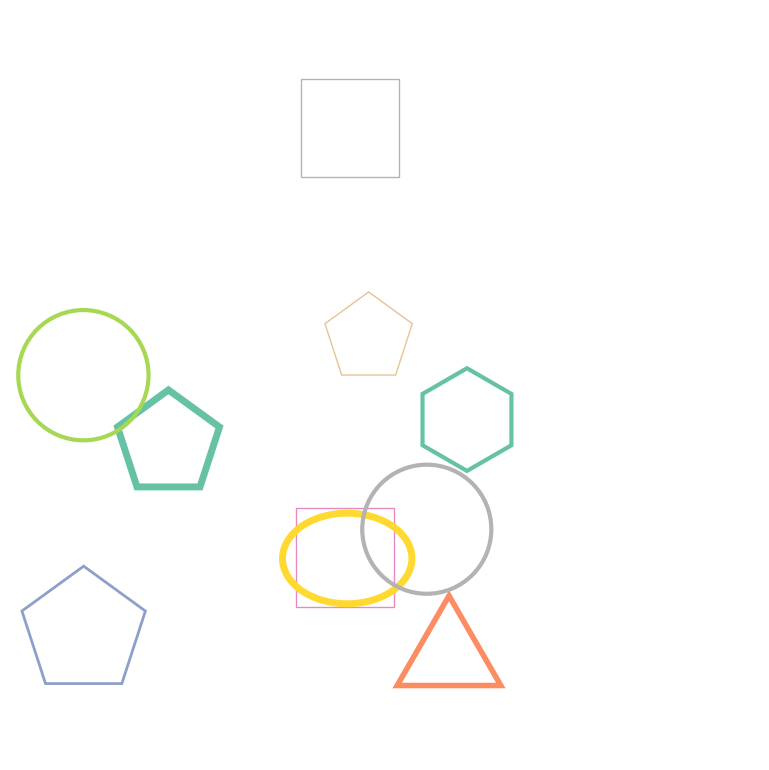[{"shape": "pentagon", "thickness": 2.5, "radius": 0.35, "center": [0.219, 0.424]}, {"shape": "hexagon", "thickness": 1.5, "radius": 0.33, "center": [0.606, 0.455]}, {"shape": "triangle", "thickness": 2, "radius": 0.39, "center": [0.583, 0.149]}, {"shape": "pentagon", "thickness": 1, "radius": 0.42, "center": [0.109, 0.18]}, {"shape": "square", "thickness": 0.5, "radius": 0.32, "center": [0.448, 0.276]}, {"shape": "circle", "thickness": 1.5, "radius": 0.42, "center": [0.108, 0.513]}, {"shape": "oval", "thickness": 2.5, "radius": 0.42, "center": [0.451, 0.275]}, {"shape": "pentagon", "thickness": 0.5, "radius": 0.3, "center": [0.479, 0.561]}, {"shape": "square", "thickness": 0.5, "radius": 0.32, "center": [0.454, 0.834]}, {"shape": "circle", "thickness": 1.5, "radius": 0.42, "center": [0.554, 0.313]}]